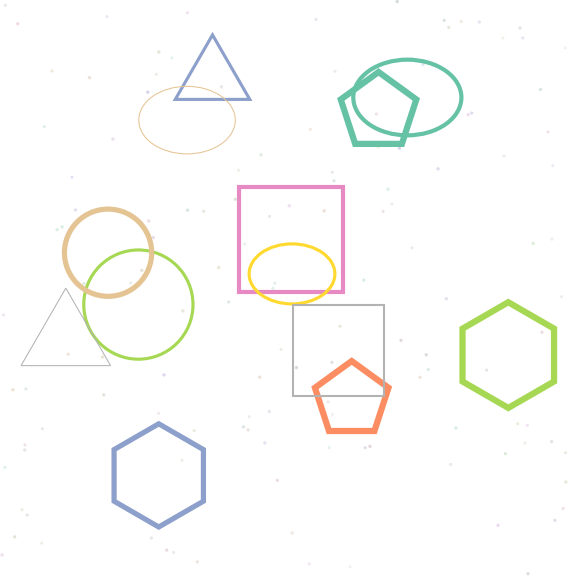[{"shape": "oval", "thickness": 2, "radius": 0.47, "center": [0.705, 0.83]}, {"shape": "pentagon", "thickness": 3, "radius": 0.34, "center": [0.655, 0.806]}, {"shape": "pentagon", "thickness": 3, "radius": 0.33, "center": [0.609, 0.307]}, {"shape": "triangle", "thickness": 1.5, "radius": 0.37, "center": [0.368, 0.864]}, {"shape": "hexagon", "thickness": 2.5, "radius": 0.45, "center": [0.275, 0.176]}, {"shape": "square", "thickness": 2, "radius": 0.45, "center": [0.504, 0.584]}, {"shape": "hexagon", "thickness": 3, "radius": 0.46, "center": [0.88, 0.384]}, {"shape": "circle", "thickness": 1.5, "radius": 0.47, "center": [0.24, 0.472]}, {"shape": "oval", "thickness": 1.5, "radius": 0.37, "center": [0.506, 0.525]}, {"shape": "oval", "thickness": 0.5, "radius": 0.42, "center": [0.324, 0.791]}, {"shape": "circle", "thickness": 2.5, "radius": 0.38, "center": [0.187, 0.562]}, {"shape": "triangle", "thickness": 0.5, "radius": 0.45, "center": [0.114, 0.411]}, {"shape": "square", "thickness": 1, "radius": 0.39, "center": [0.586, 0.392]}]